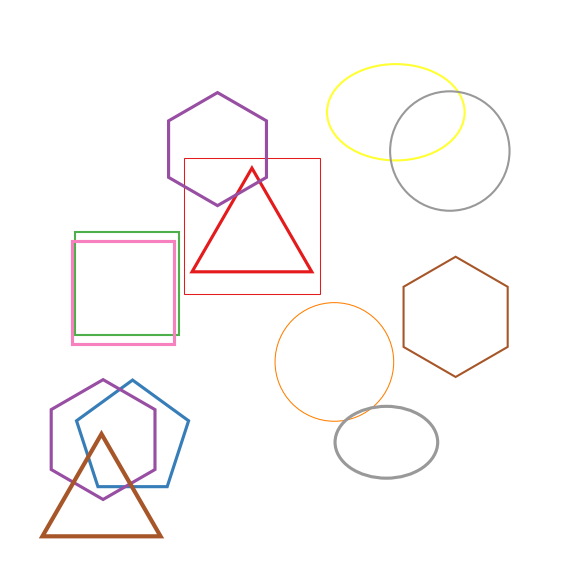[{"shape": "square", "thickness": 0.5, "radius": 0.59, "center": [0.436, 0.608]}, {"shape": "triangle", "thickness": 1.5, "radius": 0.6, "center": [0.436, 0.588]}, {"shape": "pentagon", "thickness": 1.5, "radius": 0.51, "center": [0.23, 0.239]}, {"shape": "square", "thickness": 1, "radius": 0.45, "center": [0.22, 0.508]}, {"shape": "hexagon", "thickness": 1.5, "radius": 0.49, "center": [0.377, 0.741]}, {"shape": "hexagon", "thickness": 1.5, "radius": 0.52, "center": [0.179, 0.238]}, {"shape": "circle", "thickness": 0.5, "radius": 0.51, "center": [0.579, 0.372]}, {"shape": "oval", "thickness": 1, "radius": 0.6, "center": [0.685, 0.805]}, {"shape": "triangle", "thickness": 2, "radius": 0.59, "center": [0.176, 0.13]}, {"shape": "hexagon", "thickness": 1, "radius": 0.52, "center": [0.789, 0.45]}, {"shape": "square", "thickness": 1.5, "radius": 0.44, "center": [0.213, 0.493]}, {"shape": "circle", "thickness": 1, "radius": 0.52, "center": [0.779, 0.738]}, {"shape": "oval", "thickness": 1.5, "radius": 0.44, "center": [0.669, 0.233]}]